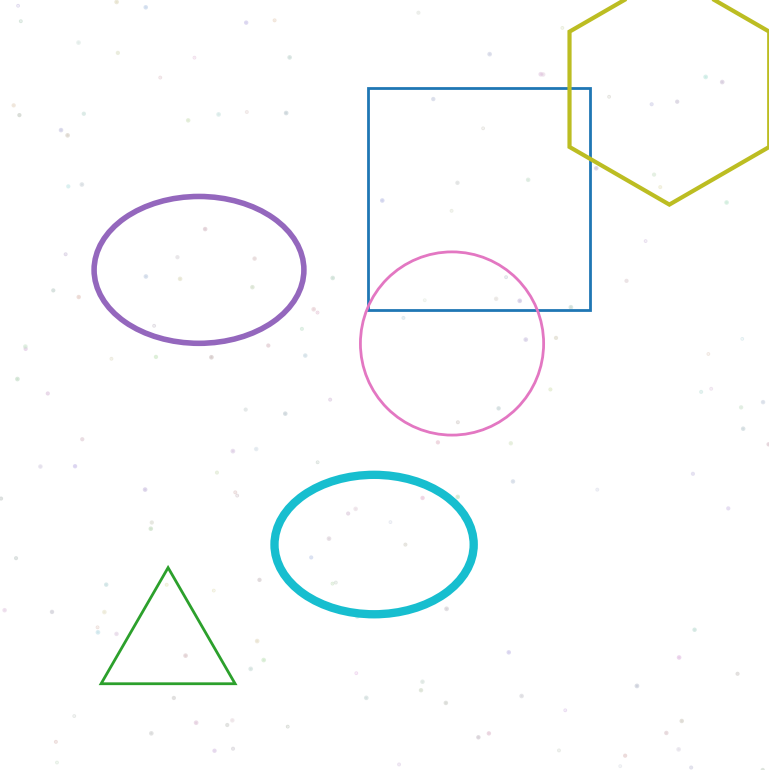[{"shape": "square", "thickness": 1, "radius": 0.72, "center": [0.622, 0.741]}, {"shape": "triangle", "thickness": 1, "radius": 0.5, "center": [0.218, 0.162]}, {"shape": "oval", "thickness": 2, "radius": 0.68, "center": [0.258, 0.649]}, {"shape": "circle", "thickness": 1, "radius": 0.59, "center": [0.587, 0.554]}, {"shape": "hexagon", "thickness": 1.5, "radius": 0.75, "center": [0.869, 0.884]}, {"shape": "oval", "thickness": 3, "radius": 0.65, "center": [0.486, 0.293]}]